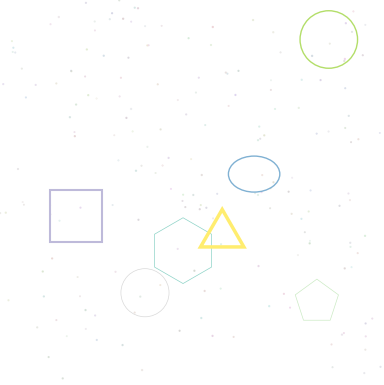[{"shape": "hexagon", "thickness": 0.5, "radius": 0.43, "center": [0.475, 0.349]}, {"shape": "square", "thickness": 1.5, "radius": 0.34, "center": [0.198, 0.439]}, {"shape": "oval", "thickness": 1, "radius": 0.33, "center": [0.66, 0.548]}, {"shape": "circle", "thickness": 1, "radius": 0.37, "center": [0.854, 0.897]}, {"shape": "circle", "thickness": 0.5, "radius": 0.31, "center": [0.377, 0.24]}, {"shape": "pentagon", "thickness": 0.5, "radius": 0.29, "center": [0.823, 0.216]}, {"shape": "triangle", "thickness": 2.5, "radius": 0.32, "center": [0.577, 0.391]}]